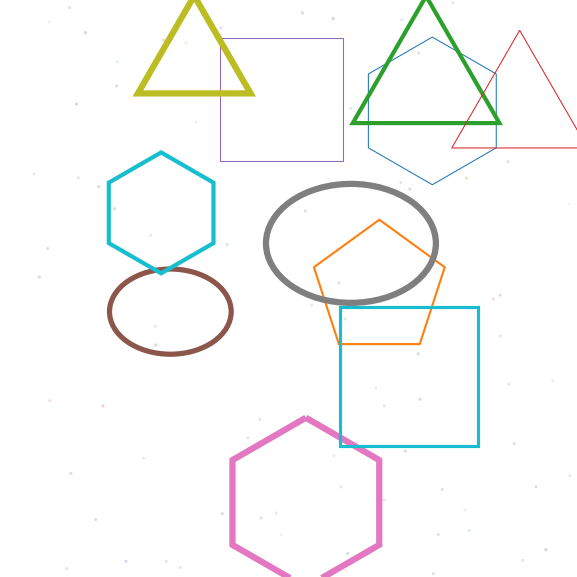[{"shape": "hexagon", "thickness": 0.5, "radius": 0.64, "center": [0.749, 0.807]}, {"shape": "pentagon", "thickness": 1, "radius": 0.6, "center": [0.657, 0.5]}, {"shape": "triangle", "thickness": 2, "radius": 0.73, "center": [0.738, 0.859]}, {"shape": "triangle", "thickness": 0.5, "radius": 0.68, "center": [0.9, 0.811]}, {"shape": "square", "thickness": 0.5, "radius": 0.53, "center": [0.487, 0.827]}, {"shape": "oval", "thickness": 2.5, "radius": 0.53, "center": [0.295, 0.46]}, {"shape": "hexagon", "thickness": 3, "radius": 0.73, "center": [0.53, 0.129]}, {"shape": "oval", "thickness": 3, "radius": 0.74, "center": [0.608, 0.578]}, {"shape": "triangle", "thickness": 3, "radius": 0.56, "center": [0.336, 0.894]}, {"shape": "square", "thickness": 1.5, "radius": 0.6, "center": [0.708, 0.347]}, {"shape": "hexagon", "thickness": 2, "radius": 0.52, "center": [0.279, 0.631]}]